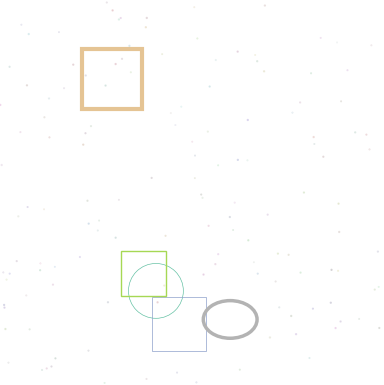[{"shape": "circle", "thickness": 0.5, "radius": 0.36, "center": [0.405, 0.244]}, {"shape": "square", "thickness": 0.5, "radius": 0.35, "center": [0.465, 0.158]}, {"shape": "square", "thickness": 1, "radius": 0.29, "center": [0.373, 0.29]}, {"shape": "square", "thickness": 3, "radius": 0.39, "center": [0.291, 0.795]}, {"shape": "oval", "thickness": 2.5, "radius": 0.35, "center": [0.598, 0.17]}]